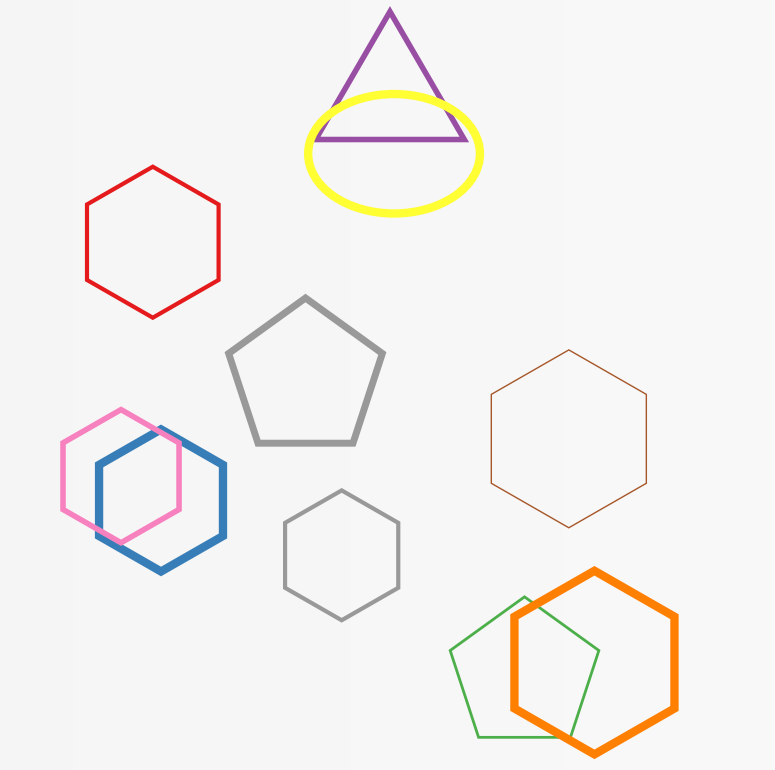[{"shape": "hexagon", "thickness": 1.5, "radius": 0.49, "center": [0.197, 0.685]}, {"shape": "hexagon", "thickness": 3, "radius": 0.46, "center": [0.208, 0.35]}, {"shape": "pentagon", "thickness": 1, "radius": 0.5, "center": [0.677, 0.124]}, {"shape": "triangle", "thickness": 2, "radius": 0.55, "center": [0.503, 0.874]}, {"shape": "hexagon", "thickness": 3, "radius": 0.6, "center": [0.767, 0.14]}, {"shape": "oval", "thickness": 3, "radius": 0.55, "center": [0.508, 0.8]}, {"shape": "hexagon", "thickness": 0.5, "radius": 0.58, "center": [0.734, 0.43]}, {"shape": "hexagon", "thickness": 2, "radius": 0.43, "center": [0.156, 0.382]}, {"shape": "pentagon", "thickness": 2.5, "radius": 0.52, "center": [0.394, 0.509]}, {"shape": "hexagon", "thickness": 1.5, "radius": 0.42, "center": [0.441, 0.279]}]